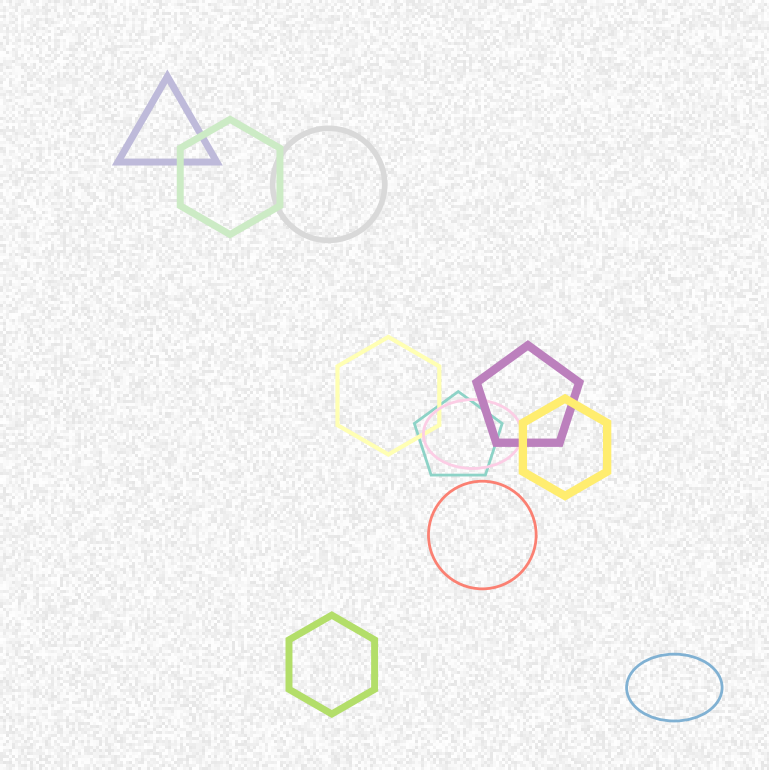[{"shape": "pentagon", "thickness": 1, "radius": 0.3, "center": [0.595, 0.432]}, {"shape": "hexagon", "thickness": 1.5, "radius": 0.38, "center": [0.504, 0.486]}, {"shape": "triangle", "thickness": 2.5, "radius": 0.37, "center": [0.217, 0.827]}, {"shape": "circle", "thickness": 1, "radius": 0.35, "center": [0.626, 0.305]}, {"shape": "oval", "thickness": 1, "radius": 0.31, "center": [0.876, 0.107]}, {"shape": "hexagon", "thickness": 2.5, "radius": 0.32, "center": [0.431, 0.137]}, {"shape": "oval", "thickness": 1, "radius": 0.32, "center": [0.614, 0.436]}, {"shape": "circle", "thickness": 2, "radius": 0.36, "center": [0.427, 0.761]}, {"shape": "pentagon", "thickness": 3, "radius": 0.35, "center": [0.686, 0.482]}, {"shape": "hexagon", "thickness": 2.5, "radius": 0.37, "center": [0.299, 0.77]}, {"shape": "hexagon", "thickness": 3, "radius": 0.32, "center": [0.734, 0.419]}]